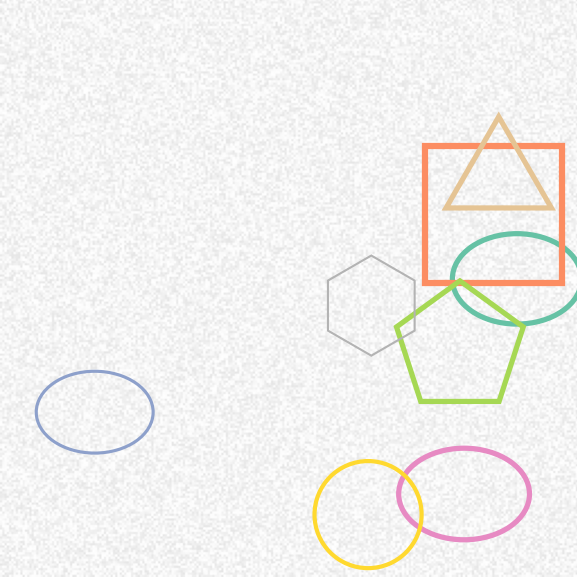[{"shape": "oval", "thickness": 2.5, "radius": 0.56, "center": [0.895, 0.516]}, {"shape": "square", "thickness": 3, "radius": 0.59, "center": [0.854, 0.628]}, {"shape": "oval", "thickness": 1.5, "radius": 0.51, "center": [0.164, 0.285]}, {"shape": "oval", "thickness": 2.5, "radius": 0.57, "center": [0.804, 0.144]}, {"shape": "pentagon", "thickness": 2.5, "radius": 0.58, "center": [0.796, 0.397]}, {"shape": "circle", "thickness": 2, "radius": 0.46, "center": [0.637, 0.108]}, {"shape": "triangle", "thickness": 2.5, "radius": 0.53, "center": [0.864, 0.692]}, {"shape": "hexagon", "thickness": 1, "radius": 0.43, "center": [0.643, 0.47]}]